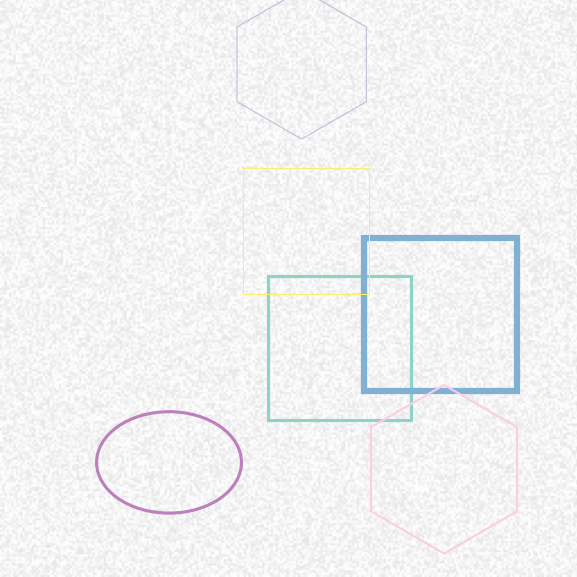[{"shape": "square", "thickness": 1.5, "radius": 0.62, "center": [0.588, 0.396]}, {"shape": "hexagon", "thickness": 0.5, "radius": 0.65, "center": [0.522, 0.888]}, {"shape": "square", "thickness": 3, "radius": 0.66, "center": [0.763, 0.454]}, {"shape": "hexagon", "thickness": 1, "radius": 0.73, "center": [0.769, 0.187]}, {"shape": "oval", "thickness": 1.5, "radius": 0.63, "center": [0.293, 0.198]}, {"shape": "square", "thickness": 0.5, "radius": 0.54, "center": [0.53, 0.599]}]